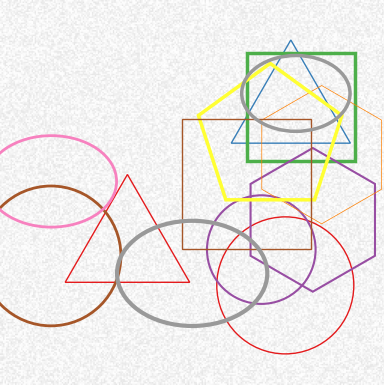[{"shape": "triangle", "thickness": 1, "radius": 0.93, "center": [0.331, 0.36]}, {"shape": "circle", "thickness": 1, "radius": 0.89, "center": [0.741, 0.259]}, {"shape": "triangle", "thickness": 1, "radius": 0.89, "center": [0.755, 0.717]}, {"shape": "square", "thickness": 2.5, "radius": 0.7, "center": [0.782, 0.721]}, {"shape": "hexagon", "thickness": 1.5, "radius": 0.93, "center": [0.812, 0.429]}, {"shape": "circle", "thickness": 1.5, "radius": 0.71, "center": [0.679, 0.352]}, {"shape": "hexagon", "thickness": 0.5, "radius": 0.9, "center": [0.836, 0.598]}, {"shape": "pentagon", "thickness": 2.5, "radius": 0.98, "center": [0.702, 0.639]}, {"shape": "square", "thickness": 1, "radius": 0.84, "center": [0.641, 0.522]}, {"shape": "circle", "thickness": 2, "radius": 0.91, "center": [0.132, 0.335]}, {"shape": "oval", "thickness": 2, "radius": 0.85, "center": [0.133, 0.529]}, {"shape": "oval", "thickness": 3, "radius": 0.98, "center": [0.499, 0.29]}, {"shape": "oval", "thickness": 2.5, "radius": 0.7, "center": [0.768, 0.757]}]